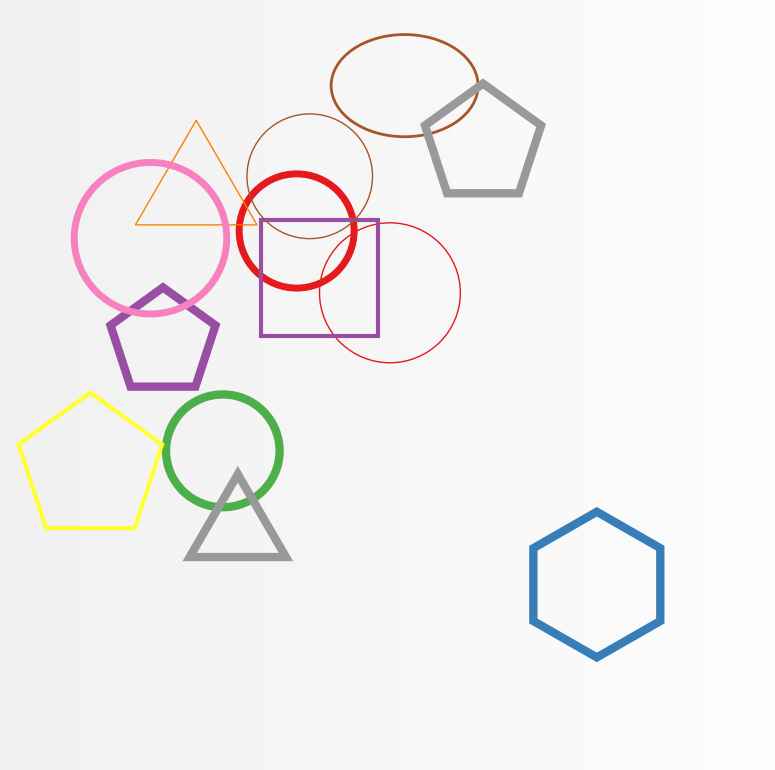[{"shape": "circle", "thickness": 2.5, "radius": 0.37, "center": [0.383, 0.7]}, {"shape": "circle", "thickness": 0.5, "radius": 0.45, "center": [0.503, 0.62]}, {"shape": "hexagon", "thickness": 3, "radius": 0.47, "center": [0.77, 0.241]}, {"shape": "circle", "thickness": 3, "radius": 0.37, "center": [0.287, 0.414]}, {"shape": "square", "thickness": 1.5, "radius": 0.37, "center": [0.412, 0.639]}, {"shape": "pentagon", "thickness": 3, "radius": 0.36, "center": [0.21, 0.555]}, {"shape": "triangle", "thickness": 0.5, "radius": 0.45, "center": [0.253, 0.753]}, {"shape": "pentagon", "thickness": 1.5, "radius": 0.49, "center": [0.117, 0.393]}, {"shape": "circle", "thickness": 0.5, "radius": 0.4, "center": [0.4, 0.771]}, {"shape": "oval", "thickness": 1, "radius": 0.47, "center": [0.522, 0.889]}, {"shape": "circle", "thickness": 2.5, "radius": 0.49, "center": [0.194, 0.691]}, {"shape": "pentagon", "thickness": 3, "radius": 0.39, "center": [0.623, 0.813]}, {"shape": "triangle", "thickness": 3, "radius": 0.36, "center": [0.307, 0.312]}]